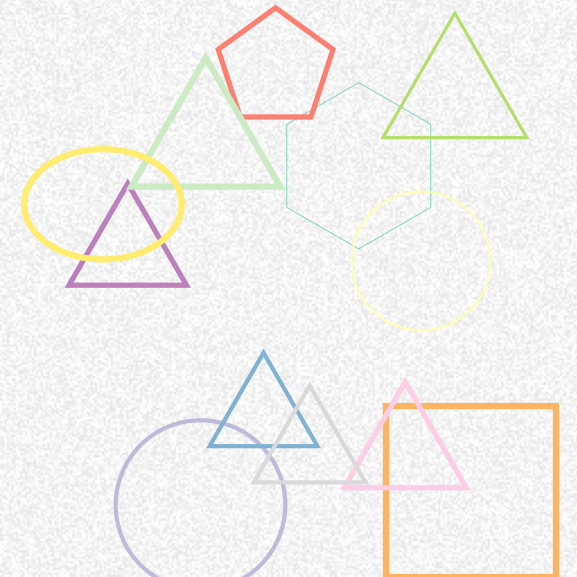[{"shape": "hexagon", "thickness": 0.5, "radius": 0.72, "center": [0.621, 0.712]}, {"shape": "circle", "thickness": 1, "radius": 0.6, "center": [0.729, 0.547]}, {"shape": "circle", "thickness": 2, "radius": 0.73, "center": [0.347, 0.125]}, {"shape": "pentagon", "thickness": 2.5, "radius": 0.52, "center": [0.477, 0.881]}, {"shape": "triangle", "thickness": 2, "radius": 0.54, "center": [0.456, 0.28]}, {"shape": "square", "thickness": 3, "radius": 0.74, "center": [0.816, 0.148]}, {"shape": "triangle", "thickness": 1.5, "radius": 0.72, "center": [0.788, 0.833]}, {"shape": "triangle", "thickness": 2.5, "radius": 0.61, "center": [0.702, 0.216]}, {"shape": "triangle", "thickness": 2, "radius": 0.56, "center": [0.536, 0.22]}, {"shape": "triangle", "thickness": 2.5, "radius": 0.59, "center": [0.221, 0.564]}, {"shape": "triangle", "thickness": 3, "radius": 0.74, "center": [0.356, 0.75]}, {"shape": "oval", "thickness": 3, "radius": 0.68, "center": [0.178, 0.645]}]